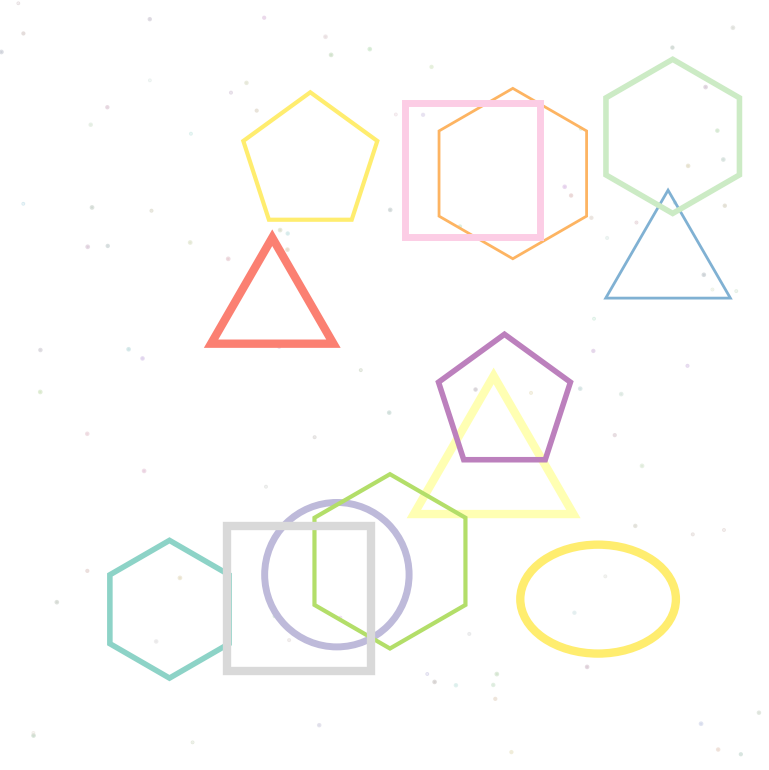[{"shape": "hexagon", "thickness": 2, "radius": 0.45, "center": [0.22, 0.209]}, {"shape": "triangle", "thickness": 3, "radius": 0.6, "center": [0.641, 0.392]}, {"shape": "circle", "thickness": 2.5, "radius": 0.47, "center": [0.438, 0.254]}, {"shape": "triangle", "thickness": 3, "radius": 0.46, "center": [0.354, 0.6]}, {"shape": "triangle", "thickness": 1, "radius": 0.47, "center": [0.868, 0.66]}, {"shape": "hexagon", "thickness": 1, "radius": 0.55, "center": [0.666, 0.775]}, {"shape": "hexagon", "thickness": 1.5, "radius": 0.57, "center": [0.506, 0.271]}, {"shape": "square", "thickness": 2.5, "radius": 0.44, "center": [0.614, 0.779]}, {"shape": "square", "thickness": 3, "radius": 0.47, "center": [0.388, 0.223]}, {"shape": "pentagon", "thickness": 2, "radius": 0.45, "center": [0.655, 0.476]}, {"shape": "hexagon", "thickness": 2, "radius": 0.5, "center": [0.874, 0.823]}, {"shape": "pentagon", "thickness": 1.5, "radius": 0.46, "center": [0.403, 0.789]}, {"shape": "oval", "thickness": 3, "radius": 0.51, "center": [0.777, 0.222]}]